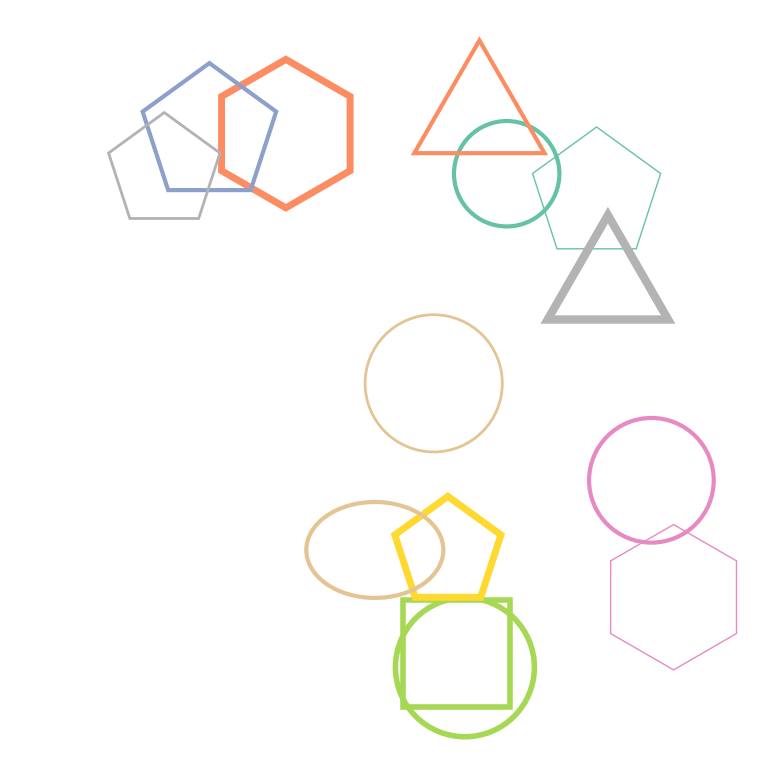[{"shape": "pentagon", "thickness": 0.5, "radius": 0.44, "center": [0.775, 0.748]}, {"shape": "circle", "thickness": 1.5, "radius": 0.34, "center": [0.658, 0.774]}, {"shape": "triangle", "thickness": 1.5, "radius": 0.49, "center": [0.623, 0.85]}, {"shape": "hexagon", "thickness": 2.5, "radius": 0.48, "center": [0.371, 0.826]}, {"shape": "pentagon", "thickness": 1.5, "radius": 0.46, "center": [0.272, 0.827]}, {"shape": "hexagon", "thickness": 0.5, "radius": 0.47, "center": [0.875, 0.224]}, {"shape": "circle", "thickness": 1.5, "radius": 0.4, "center": [0.846, 0.376]}, {"shape": "circle", "thickness": 2, "radius": 0.45, "center": [0.604, 0.133]}, {"shape": "square", "thickness": 2, "radius": 0.35, "center": [0.593, 0.152]}, {"shape": "pentagon", "thickness": 2.5, "radius": 0.36, "center": [0.582, 0.283]}, {"shape": "circle", "thickness": 1, "radius": 0.45, "center": [0.563, 0.502]}, {"shape": "oval", "thickness": 1.5, "radius": 0.44, "center": [0.487, 0.286]}, {"shape": "triangle", "thickness": 3, "radius": 0.45, "center": [0.789, 0.63]}, {"shape": "pentagon", "thickness": 1, "radius": 0.38, "center": [0.213, 0.778]}]